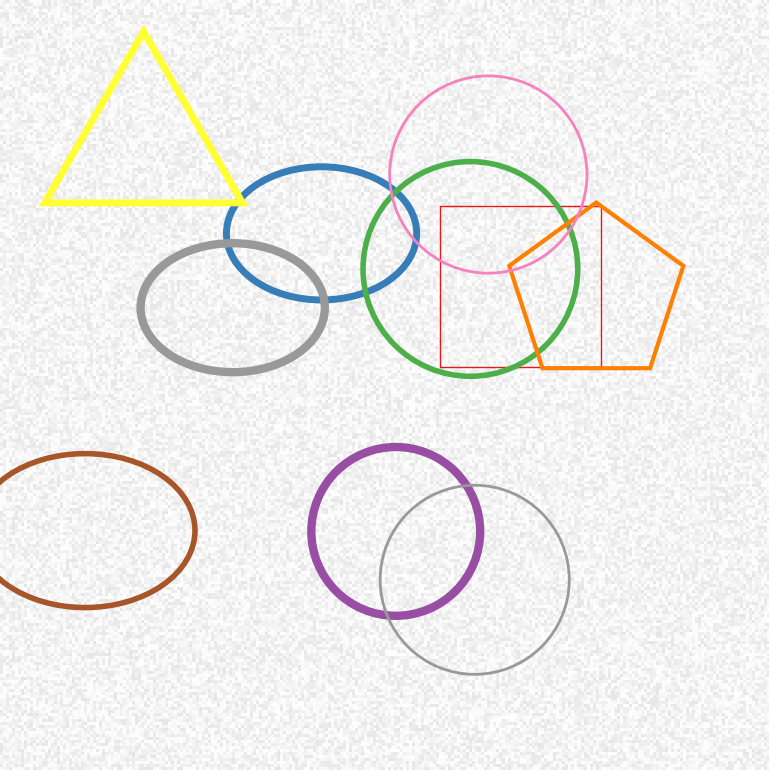[{"shape": "square", "thickness": 0.5, "radius": 0.52, "center": [0.676, 0.628]}, {"shape": "oval", "thickness": 2.5, "radius": 0.62, "center": [0.418, 0.697]}, {"shape": "circle", "thickness": 2, "radius": 0.7, "center": [0.611, 0.651]}, {"shape": "circle", "thickness": 3, "radius": 0.55, "center": [0.514, 0.31]}, {"shape": "pentagon", "thickness": 1.5, "radius": 0.59, "center": [0.774, 0.618]}, {"shape": "triangle", "thickness": 2.5, "radius": 0.74, "center": [0.187, 0.811]}, {"shape": "oval", "thickness": 2, "radius": 0.71, "center": [0.11, 0.311]}, {"shape": "circle", "thickness": 1, "radius": 0.64, "center": [0.634, 0.773]}, {"shape": "oval", "thickness": 3, "radius": 0.6, "center": [0.302, 0.6]}, {"shape": "circle", "thickness": 1, "radius": 0.61, "center": [0.617, 0.247]}]